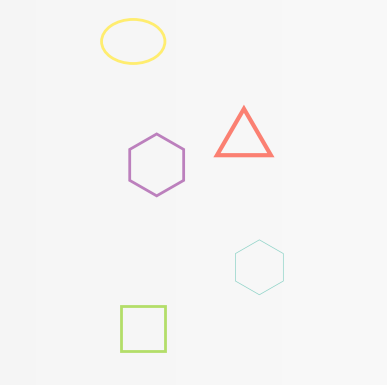[{"shape": "hexagon", "thickness": 0.5, "radius": 0.36, "center": [0.669, 0.306]}, {"shape": "triangle", "thickness": 3, "radius": 0.4, "center": [0.63, 0.637]}, {"shape": "square", "thickness": 2, "radius": 0.29, "center": [0.369, 0.147]}, {"shape": "hexagon", "thickness": 2, "radius": 0.4, "center": [0.404, 0.572]}, {"shape": "oval", "thickness": 2, "radius": 0.41, "center": [0.344, 0.892]}]